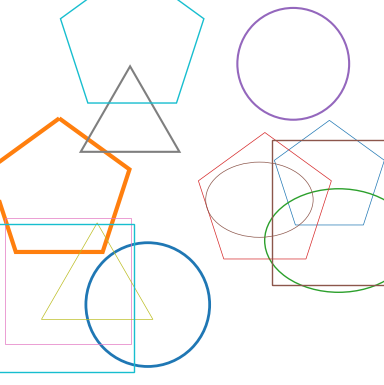[{"shape": "pentagon", "thickness": 0.5, "radius": 0.75, "center": [0.856, 0.537]}, {"shape": "circle", "thickness": 2, "radius": 0.8, "center": [0.384, 0.209]}, {"shape": "pentagon", "thickness": 3, "radius": 0.96, "center": [0.154, 0.501]}, {"shape": "oval", "thickness": 1, "radius": 0.96, "center": [0.88, 0.375]}, {"shape": "pentagon", "thickness": 0.5, "radius": 0.91, "center": [0.688, 0.474]}, {"shape": "circle", "thickness": 1.5, "radius": 0.73, "center": [0.762, 0.834]}, {"shape": "square", "thickness": 1, "radius": 0.94, "center": [0.893, 0.448]}, {"shape": "oval", "thickness": 0.5, "radius": 0.7, "center": [0.674, 0.481]}, {"shape": "square", "thickness": 0.5, "radius": 0.82, "center": [0.176, 0.27]}, {"shape": "triangle", "thickness": 1.5, "radius": 0.74, "center": [0.338, 0.68]}, {"shape": "triangle", "thickness": 0.5, "radius": 0.84, "center": [0.252, 0.254]}, {"shape": "pentagon", "thickness": 1, "radius": 0.98, "center": [0.343, 0.891]}, {"shape": "square", "thickness": 1, "radius": 0.96, "center": [0.157, 0.225]}]